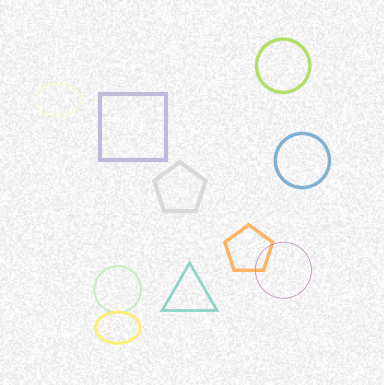[{"shape": "triangle", "thickness": 2, "radius": 0.41, "center": [0.493, 0.235]}, {"shape": "oval", "thickness": 0.5, "radius": 0.3, "center": [0.152, 0.741]}, {"shape": "square", "thickness": 3, "radius": 0.43, "center": [0.345, 0.67]}, {"shape": "circle", "thickness": 2.5, "radius": 0.35, "center": [0.785, 0.583]}, {"shape": "pentagon", "thickness": 2.5, "radius": 0.33, "center": [0.646, 0.351]}, {"shape": "circle", "thickness": 2.5, "radius": 0.35, "center": [0.735, 0.829]}, {"shape": "pentagon", "thickness": 3, "radius": 0.35, "center": [0.467, 0.509]}, {"shape": "circle", "thickness": 0.5, "radius": 0.36, "center": [0.736, 0.298]}, {"shape": "circle", "thickness": 1.5, "radius": 0.3, "center": [0.306, 0.248]}, {"shape": "oval", "thickness": 2, "radius": 0.29, "center": [0.306, 0.149]}]